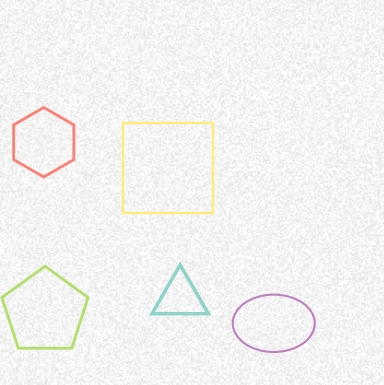[{"shape": "triangle", "thickness": 2.5, "radius": 0.42, "center": [0.468, 0.227]}, {"shape": "hexagon", "thickness": 2, "radius": 0.45, "center": [0.114, 0.631]}, {"shape": "pentagon", "thickness": 2, "radius": 0.59, "center": [0.117, 0.191]}, {"shape": "oval", "thickness": 1.5, "radius": 0.53, "center": [0.711, 0.16]}, {"shape": "square", "thickness": 1.5, "radius": 0.59, "center": [0.436, 0.564]}]